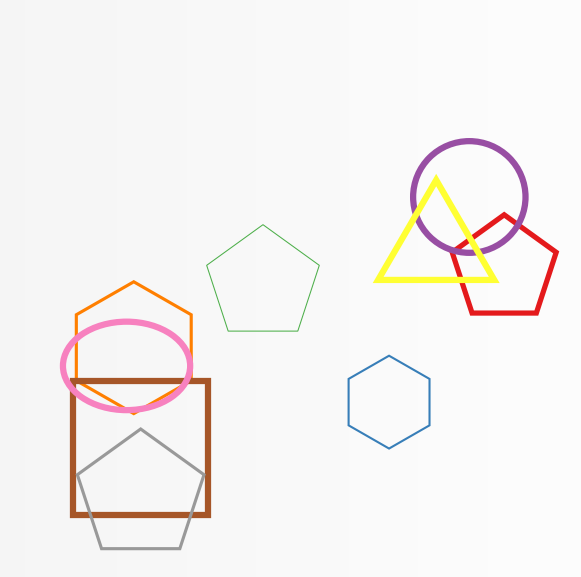[{"shape": "pentagon", "thickness": 2.5, "radius": 0.47, "center": [0.867, 0.533]}, {"shape": "hexagon", "thickness": 1, "radius": 0.4, "center": [0.669, 0.303]}, {"shape": "pentagon", "thickness": 0.5, "radius": 0.51, "center": [0.452, 0.508]}, {"shape": "circle", "thickness": 3, "radius": 0.48, "center": [0.807, 0.658]}, {"shape": "hexagon", "thickness": 1.5, "radius": 0.57, "center": [0.23, 0.397]}, {"shape": "triangle", "thickness": 3, "radius": 0.58, "center": [0.75, 0.572]}, {"shape": "square", "thickness": 3, "radius": 0.58, "center": [0.241, 0.223]}, {"shape": "oval", "thickness": 3, "radius": 0.55, "center": [0.218, 0.366]}, {"shape": "pentagon", "thickness": 1.5, "radius": 0.57, "center": [0.242, 0.142]}]